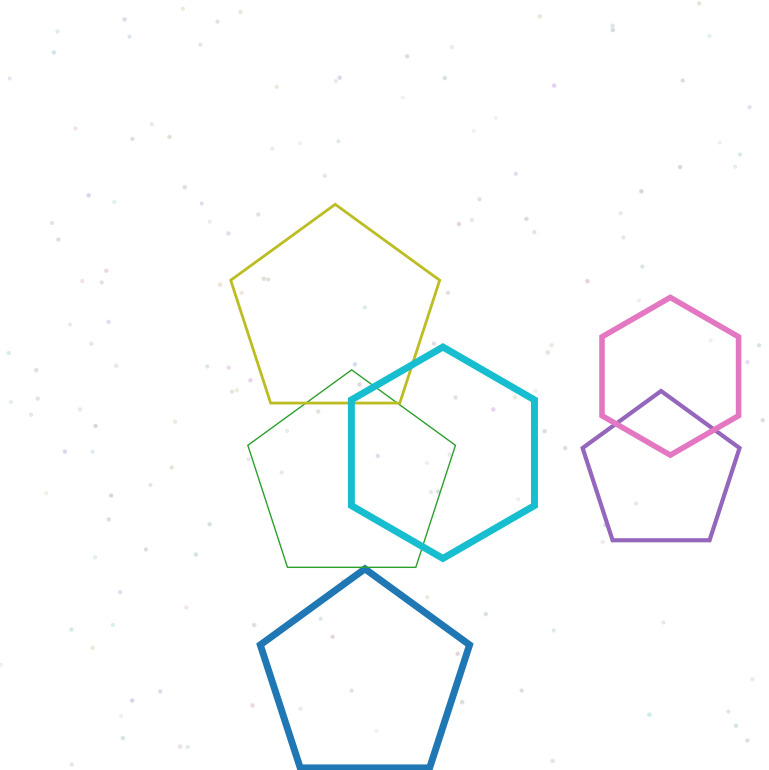[{"shape": "pentagon", "thickness": 2.5, "radius": 0.71, "center": [0.474, 0.118]}, {"shape": "pentagon", "thickness": 0.5, "radius": 0.71, "center": [0.457, 0.378]}, {"shape": "pentagon", "thickness": 1.5, "radius": 0.54, "center": [0.859, 0.385]}, {"shape": "hexagon", "thickness": 2, "radius": 0.51, "center": [0.871, 0.511]}, {"shape": "pentagon", "thickness": 1, "radius": 0.71, "center": [0.435, 0.592]}, {"shape": "hexagon", "thickness": 2.5, "radius": 0.69, "center": [0.575, 0.412]}]